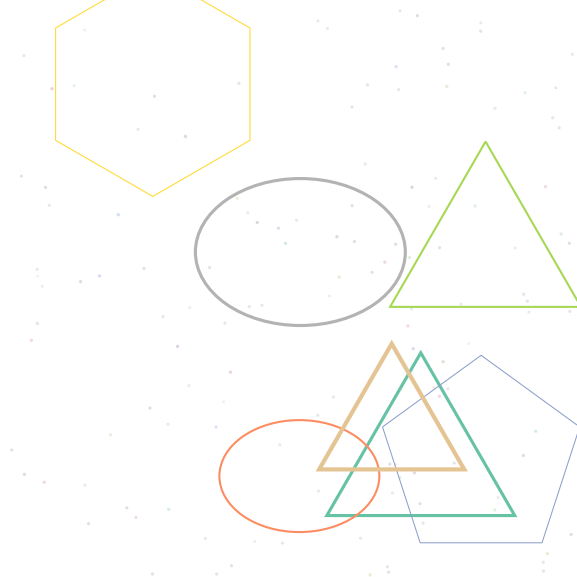[{"shape": "triangle", "thickness": 1.5, "radius": 0.94, "center": [0.729, 0.2]}, {"shape": "oval", "thickness": 1, "radius": 0.69, "center": [0.518, 0.175]}, {"shape": "pentagon", "thickness": 0.5, "radius": 0.9, "center": [0.833, 0.204]}, {"shape": "triangle", "thickness": 1, "radius": 0.95, "center": [0.841, 0.563]}, {"shape": "hexagon", "thickness": 0.5, "radius": 0.97, "center": [0.265, 0.853]}, {"shape": "triangle", "thickness": 2, "radius": 0.73, "center": [0.678, 0.259]}, {"shape": "oval", "thickness": 1.5, "radius": 0.91, "center": [0.52, 0.563]}]